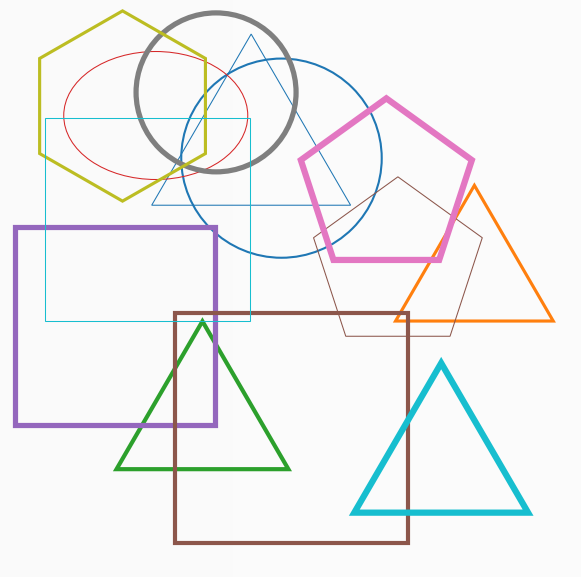[{"shape": "circle", "thickness": 1, "radius": 0.86, "center": [0.484, 0.725]}, {"shape": "triangle", "thickness": 0.5, "radius": 0.99, "center": [0.432, 0.743]}, {"shape": "triangle", "thickness": 1.5, "radius": 0.78, "center": [0.816, 0.522]}, {"shape": "triangle", "thickness": 2, "radius": 0.85, "center": [0.348, 0.272]}, {"shape": "oval", "thickness": 0.5, "radius": 0.79, "center": [0.268, 0.799]}, {"shape": "square", "thickness": 2.5, "radius": 0.86, "center": [0.197, 0.435]}, {"shape": "pentagon", "thickness": 0.5, "radius": 0.76, "center": [0.685, 0.54]}, {"shape": "square", "thickness": 2, "radius": 1.0, "center": [0.502, 0.258]}, {"shape": "pentagon", "thickness": 3, "radius": 0.77, "center": [0.665, 0.674]}, {"shape": "circle", "thickness": 2.5, "radius": 0.69, "center": [0.372, 0.839]}, {"shape": "hexagon", "thickness": 1.5, "radius": 0.82, "center": [0.211, 0.816]}, {"shape": "triangle", "thickness": 3, "radius": 0.86, "center": [0.759, 0.198]}, {"shape": "square", "thickness": 0.5, "radius": 0.88, "center": [0.254, 0.619]}]